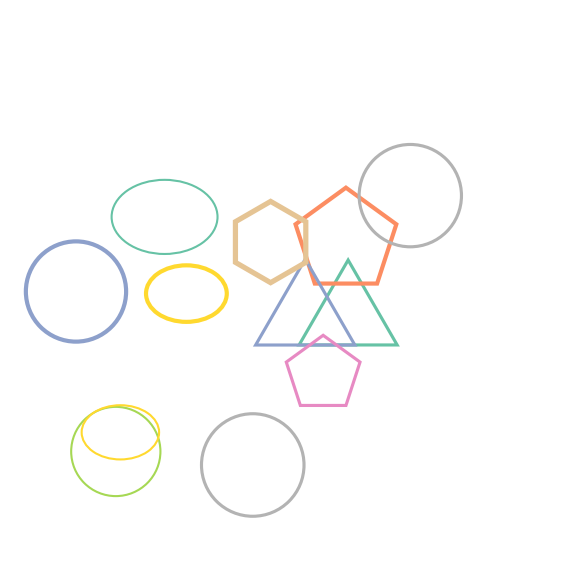[{"shape": "triangle", "thickness": 1.5, "radius": 0.49, "center": [0.603, 0.451]}, {"shape": "oval", "thickness": 1, "radius": 0.46, "center": [0.285, 0.624]}, {"shape": "pentagon", "thickness": 2, "radius": 0.46, "center": [0.599, 0.582]}, {"shape": "triangle", "thickness": 1.5, "radius": 0.5, "center": [0.529, 0.451]}, {"shape": "circle", "thickness": 2, "radius": 0.43, "center": [0.132, 0.494]}, {"shape": "pentagon", "thickness": 1.5, "radius": 0.34, "center": [0.56, 0.351]}, {"shape": "circle", "thickness": 1, "radius": 0.39, "center": [0.201, 0.217]}, {"shape": "oval", "thickness": 2, "radius": 0.35, "center": [0.323, 0.491]}, {"shape": "oval", "thickness": 1, "radius": 0.34, "center": [0.208, 0.251]}, {"shape": "hexagon", "thickness": 2.5, "radius": 0.35, "center": [0.469, 0.58]}, {"shape": "circle", "thickness": 1.5, "radius": 0.44, "center": [0.71, 0.66]}, {"shape": "circle", "thickness": 1.5, "radius": 0.44, "center": [0.438, 0.194]}]